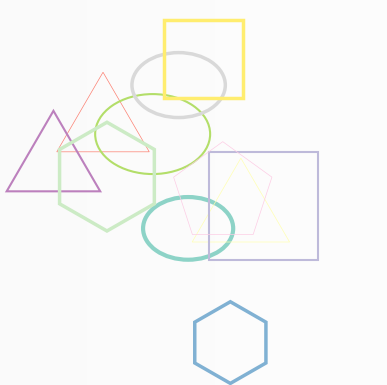[{"shape": "oval", "thickness": 3, "radius": 0.58, "center": [0.485, 0.407]}, {"shape": "triangle", "thickness": 0.5, "radius": 0.73, "center": [0.622, 0.444]}, {"shape": "square", "thickness": 1.5, "radius": 0.7, "center": [0.681, 0.464]}, {"shape": "triangle", "thickness": 0.5, "radius": 0.69, "center": [0.266, 0.675]}, {"shape": "hexagon", "thickness": 2.5, "radius": 0.53, "center": [0.594, 0.11]}, {"shape": "oval", "thickness": 1.5, "radius": 0.74, "center": [0.394, 0.652]}, {"shape": "pentagon", "thickness": 0.5, "radius": 0.67, "center": [0.575, 0.499]}, {"shape": "oval", "thickness": 2.5, "radius": 0.6, "center": [0.461, 0.779]}, {"shape": "triangle", "thickness": 1.5, "radius": 0.7, "center": [0.138, 0.573]}, {"shape": "hexagon", "thickness": 2.5, "radius": 0.71, "center": [0.276, 0.541]}, {"shape": "square", "thickness": 2.5, "radius": 0.51, "center": [0.526, 0.846]}]